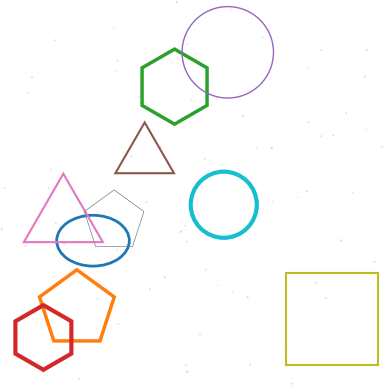[{"shape": "oval", "thickness": 2, "radius": 0.47, "center": [0.242, 0.375]}, {"shape": "pentagon", "thickness": 2.5, "radius": 0.51, "center": [0.2, 0.197]}, {"shape": "hexagon", "thickness": 2.5, "radius": 0.49, "center": [0.453, 0.775]}, {"shape": "hexagon", "thickness": 3, "radius": 0.42, "center": [0.113, 0.123]}, {"shape": "circle", "thickness": 1, "radius": 0.59, "center": [0.592, 0.864]}, {"shape": "triangle", "thickness": 1.5, "radius": 0.44, "center": [0.376, 0.594]}, {"shape": "triangle", "thickness": 1.5, "radius": 0.59, "center": [0.165, 0.43]}, {"shape": "pentagon", "thickness": 0.5, "radius": 0.41, "center": [0.296, 0.425]}, {"shape": "square", "thickness": 1.5, "radius": 0.59, "center": [0.863, 0.172]}, {"shape": "circle", "thickness": 3, "radius": 0.43, "center": [0.581, 0.468]}]